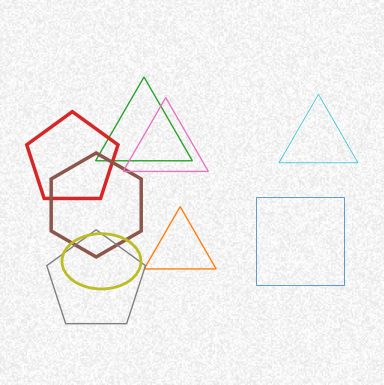[{"shape": "square", "thickness": 0.5, "radius": 0.57, "center": [0.78, 0.374]}, {"shape": "triangle", "thickness": 1, "radius": 0.54, "center": [0.468, 0.355]}, {"shape": "triangle", "thickness": 1, "radius": 0.73, "center": [0.374, 0.655]}, {"shape": "pentagon", "thickness": 2.5, "radius": 0.62, "center": [0.188, 0.585]}, {"shape": "hexagon", "thickness": 2.5, "radius": 0.68, "center": [0.25, 0.468]}, {"shape": "triangle", "thickness": 1, "radius": 0.64, "center": [0.43, 0.619]}, {"shape": "pentagon", "thickness": 1, "radius": 0.67, "center": [0.25, 0.268]}, {"shape": "oval", "thickness": 2, "radius": 0.51, "center": [0.263, 0.321]}, {"shape": "triangle", "thickness": 0.5, "radius": 0.59, "center": [0.827, 0.636]}]